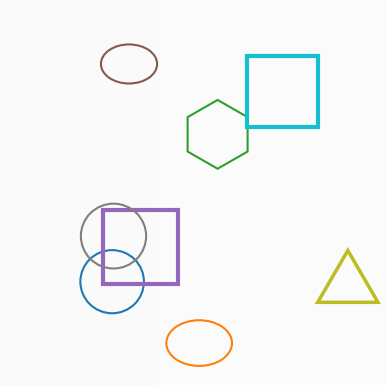[{"shape": "circle", "thickness": 1.5, "radius": 0.41, "center": [0.289, 0.268]}, {"shape": "oval", "thickness": 1.5, "radius": 0.42, "center": [0.514, 0.109]}, {"shape": "hexagon", "thickness": 1.5, "radius": 0.45, "center": [0.562, 0.651]}, {"shape": "square", "thickness": 3, "radius": 0.48, "center": [0.363, 0.358]}, {"shape": "oval", "thickness": 1.5, "radius": 0.36, "center": [0.333, 0.834]}, {"shape": "circle", "thickness": 1.5, "radius": 0.42, "center": [0.293, 0.387]}, {"shape": "triangle", "thickness": 2.5, "radius": 0.45, "center": [0.898, 0.26]}, {"shape": "square", "thickness": 3, "radius": 0.46, "center": [0.729, 0.762]}]